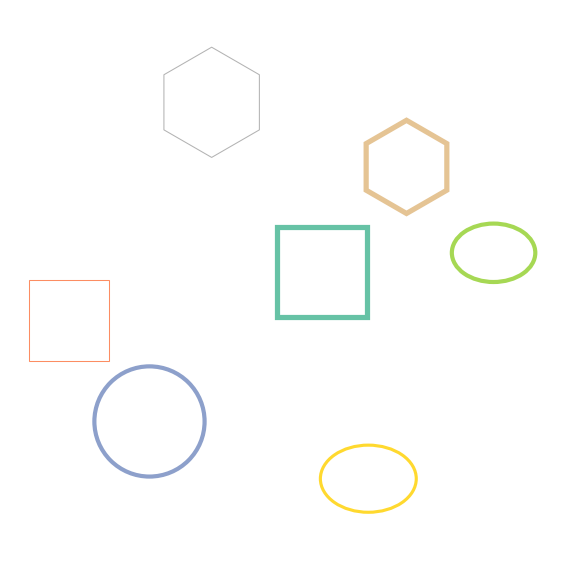[{"shape": "square", "thickness": 2.5, "radius": 0.39, "center": [0.558, 0.528]}, {"shape": "square", "thickness": 0.5, "radius": 0.35, "center": [0.12, 0.444]}, {"shape": "circle", "thickness": 2, "radius": 0.48, "center": [0.259, 0.269]}, {"shape": "oval", "thickness": 2, "radius": 0.36, "center": [0.855, 0.561]}, {"shape": "oval", "thickness": 1.5, "radius": 0.42, "center": [0.638, 0.17]}, {"shape": "hexagon", "thickness": 2.5, "radius": 0.4, "center": [0.704, 0.71]}, {"shape": "hexagon", "thickness": 0.5, "radius": 0.48, "center": [0.366, 0.822]}]